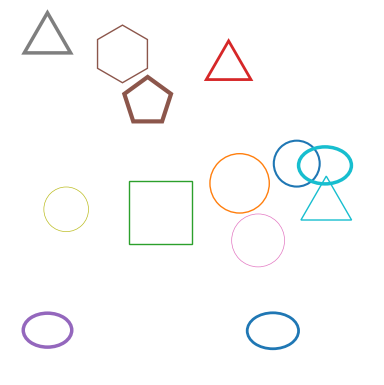[{"shape": "oval", "thickness": 2, "radius": 0.33, "center": [0.709, 0.141]}, {"shape": "circle", "thickness": 1.5, "radius": 0.3, "center": [0.771, 0.575]}, {"shape": "circle", "thickness": 1, "radius": 0.39, "center": [0.622, 0.524]}, {"shape": "square", "thickness": 1, "radius": 0.41, "center": [0.417, 0.449]}, {"shape": "triangle", "thickness": 2, "radius": 0.34, "center": [0.594, 0.827]}, {"shape": "oval", "thickness": 2.5, "radius": 0.31, "center": [0.123, 0.142]}, {"shape": "hexagon", "thickness": 1, "radius": 0.37, "center": [0.318, 0.86]}, {"shape": "pentagon", "thickness": 3, "radius": 0.32, "center": [0.384, 0.736]}, {"shape": "circle", "thickness": 0.5, "radius": 0.34, "center": [0.67, 0.376]}, {"shape": "triangle", "thickness": 2.5, "radius": 0.35, "center": [0.123, 0.897]}, {"shape": "circle", "thickness": 0.5, "radius": 0.29, "center": [0.172, 0.456]}, {"shape": "triangle", "thickness": 1, "radius": 0.38, "center": [0.847, 0.467]}, {"shape": "oval", "thickness": 2.5, "radius": 0.34, "center": [0.844, 0.57]}]